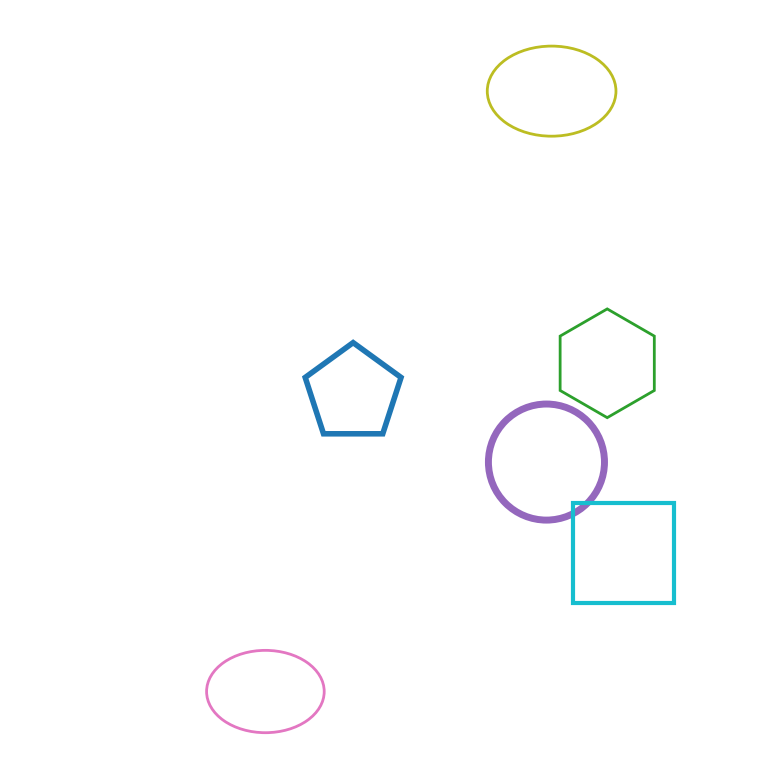[{"shape": "pentagon", "thickness": 2, "radius": 0.33, "center": [0.459, 0.49]}, {"shape": "hexagon", "thickness": 1, "radius": 0.35, "center": [0.789, 0.528]}, {"shape": "circle", "thickness": 2.5, "radius": 0.38, "center": [0.71, 0.4]}, {"shape": "oval", "thickness": 1, "radius": 0.38, "center": [0.345, 0.102]}, {"shape": "oval", "thickness": 1, "radius": 0.42, "center": [0.716, 0.882]}, {"shape": "square", "thickness": 1.5, "radius": 0.33, "center": [0.81, 0.282]}]